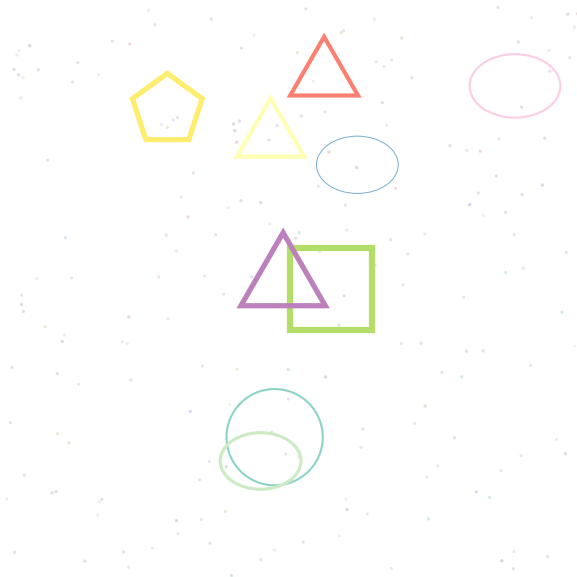[{"shape": "circle", "thickness": 1, "radius": 0.42, "center": [0.476, 0.242]}, {"shape": "triangle", "thickness": 2, "radius": 0.34, "center": [0.469, 0.761]}, {"shape": "triangle", "thickness": 2, "radius": 0.34, "center": [0.561, 0.868]}, {"shape": "oval", "thickness": 0.5, "radius": 0.35, "center": [0.619, 0.714]}, {"shape": "square", "thickness": 3, "radius": 0.35, "center": [0.573, 0.499]}, {"shape": "oval", "thickness": 1, "radius": 0.39, "center": [0.892, 0.85]}, {"shape": "triangle", "thickness": 2.5, "radius": 0.42, "center": [0.49, 0.512]}, {"shape": "oval", "thickness": 1.5, "radius": 0.35, "center": [0.451, 0.201]}, {"shape": "pentagon", "thickness": 2.5, "radius": 0.32, "center": [0.29, 0.809]}]